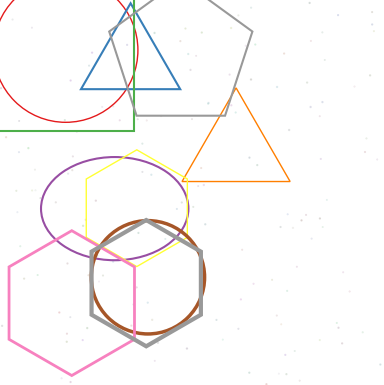[{"shape": "circle", "thickness": 1, "radius": 0.94, "center": [0.171, 0.87]}, {"shape": "triangle", "thickness": 1.5, "radius": 0.74, "center": [0.339, 0.843]}, {"shape": "square", "thickness": 1.5, "radius": 0.99, "center": [0.149, 0.858]}, {"shape": "oval", "thickness": 1.5, "radius": 0.96, "center": [0.298, 0.458]}, {"shape": "triangle", "thickness": 1, "radius": 0.81, "center": [0.613, 0.61]}, {"shape": "hexagon", "thickness": 1, "radius": 0.76, "center": [0.355, 0.459]}, {"shape": "circle", "thickness": 2.5, "radius": 0.74, "center": [0.384, 0.28]}, {"shape": "hexagon", "thickness": 2, "radius": 0.94, "center": [0.186, 0.213]}, {"shape": "pentagon", "thickness": 1.5, "radius": 0.98, "center": [0.47, 0.858]}, {"shape": "hexagon", "thickness": 3, "radius": 0.82, "center": [0.38, 0.265]}]